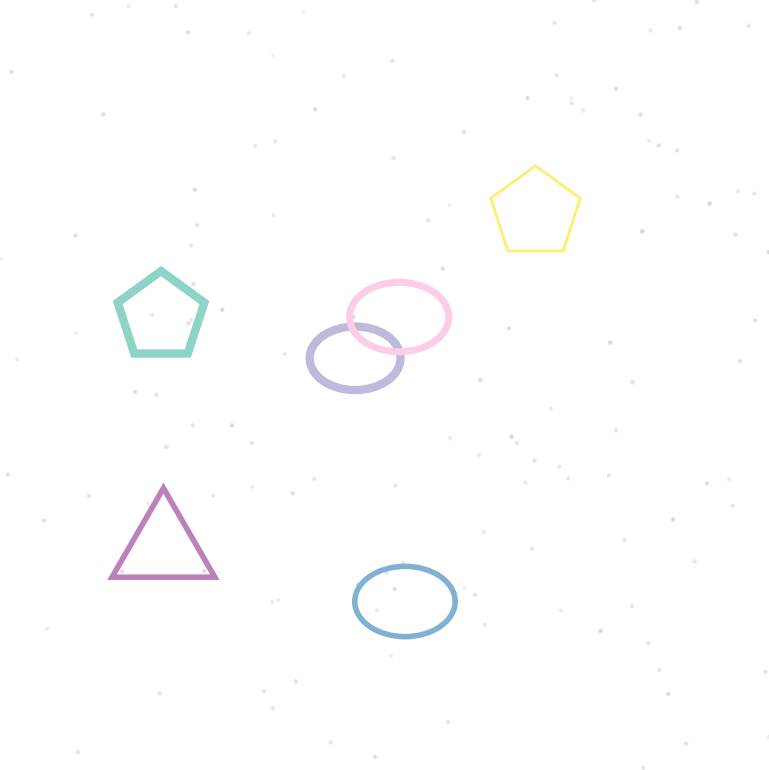[{"shape": "pentagon", "thickness": 3, "radius": 0.3, "center": [0.209, 0.589]}, {"shape": "oval", "thickness": 3, "radius": 0.29, "center": [0.461, 0.535]}, {"shape": "oval", "thickness": 2, "radius": 0.33, "center": [0.526, 0.219]}, {"shape": "oval", "thickness": 2.5, "radius": 0.32, "center": [0.518, 0.588]}, {"shape": "triangle", "thickness": 2, "radius": 0.39, "center": [0.212, 0.289]}, {"shape": "pentagon", "thickness": 1, "radius": 0.31, "center": [0.695, 0.724]}]